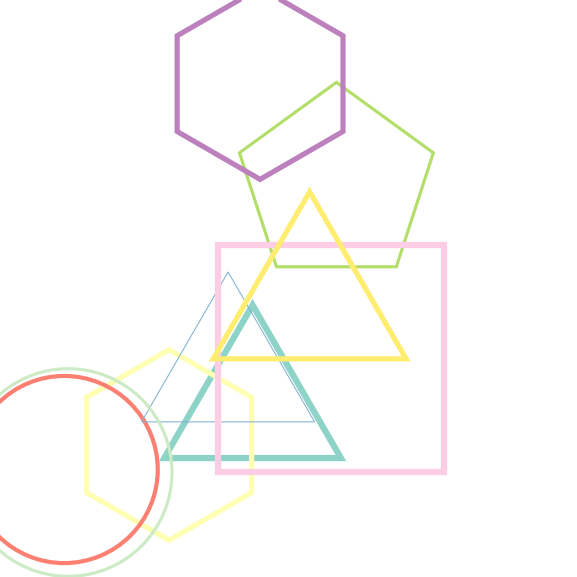[{"shape": "triangle", "thickness": 3, "radius": 0.88, "center": [0.437, 0.294]}, {"shape": "hexagon", "thickness": 2.5, "radius": 0.83, "center": [0.293, 0.229]}, {"shape": "circle", "thickness": 2, "radius": 0.81, "center": [0.111, 0.186]}, {"shape": "triangle", "thickness": 0.5, "radius": 0.87, "center": [0.395, 0.355]}, {"shape": "pentagon", "thickness": 1.5, "radius": 0.88, "center": [0.583, 0.68]}, {"shape": "square", "thickness": 3, "radius": 0.98, "center": [0.573, 0.378]}, {"shape": "hexagon", "thickness": 2.5, "radius": 0.83, "center": [0.45, 0.854]}, {"shape": "circle", "thickness": 1.5, "radius": 0.9, "center": [0.118, 0.181]}, {"shape": "triangle", "thickness": 2.5, "radius": 0.96, "center": [0.536, 0.474]}]